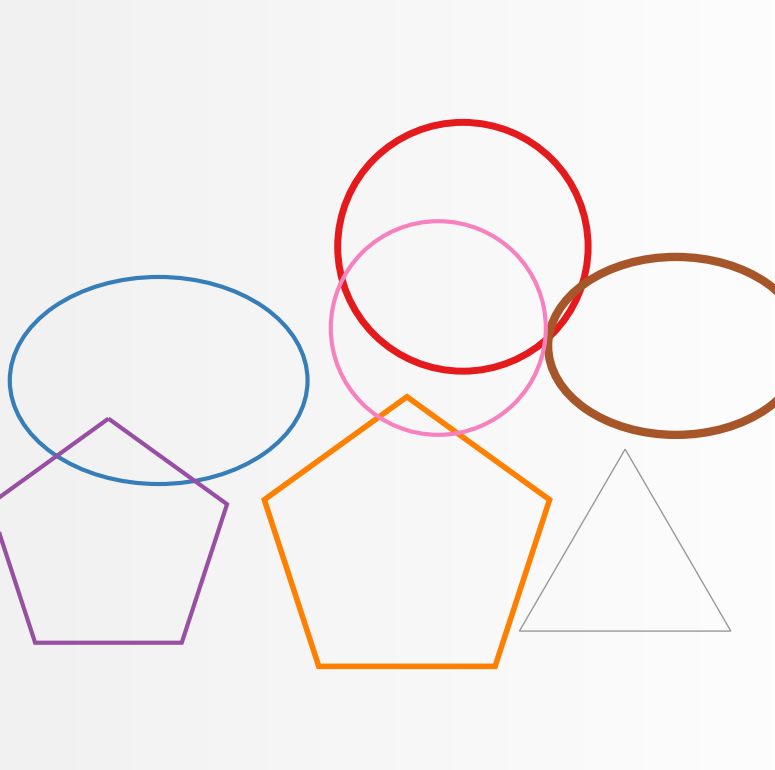[{"shape": "circle", "thickness": 2.5, "radius": 0.81, "center": [0.597, 0.68]}, {"shape": "oval", "thickness": 1.5, "radius": 0.96, "center": [0.205, 0.506]}, {"shape": "pentagon", "thickness": 1.5, "radius": 0.8, "center": [0.14, 0.295]}, {"shape": "pentagon", "thickness": 2, "radius": 0.97, "center": [0.525, 0.291]}, {"shape": "oval", "thickness": 3, "radius": 0.83, "center": [0.872, 0.551]}, {"shape": "circle", "thickness": 1.5, "radius": 0.69, "center": [0.566, 0.574]}, {"shape": "triangle", "thickness": 0.5, "radius": 0.79, "center": [0.807, 0.259]}]